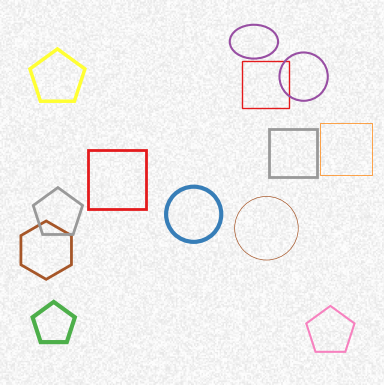[{"shape": "square", "thickness": 1, "radius": 0.3, "center": [0.69, 0.781]}, {"shape": "square", "thickness": 2, "radius": 0.38, "center": [0.304, 0.534]}, {"shape": "circle", "thickness": 3, "radius": 0.36, "center": [0.503, 0.443]}, {"shape": "pentagon", "thickness": 3, "radius": 0.29, "center": [0.14, 0.158]}, {"shape": "oval", "thickness": 1.5, "radius": 0.31, "center": [0.66, 0.892]}, {"shape": "circle", "thickness": 1.5, "radius": 0.31, "center": [0.789, 0.801]}, {"shape": "square", "thickness": 0.5, "radius": 0.34, "center": [0.898, 0.613]}, {"shape": "pentagon", "thickness": 2.5, "radius": 0.38, "center": [0.149, 0.798]}, {"shape": "hexagon", "thickness": 2, "radius": 0.38, "center": [0.12, 0.35]}, {"shape": "circle", "thickness": 0.5, "radius": 0.41, "center": [0.692, 0.407]}, {"shape": "pentagon", "thickness": 1.5, "radius": 0.33, "center": [0.858, 0.14]}, {"shape": "square", "thickness": 2, "radius": 0.31, "center": [0.761, 0.603]}, {"shape": "pentagon", "thickness": 2, "radius": 0.34, "center": [0.15, 0.445]}]